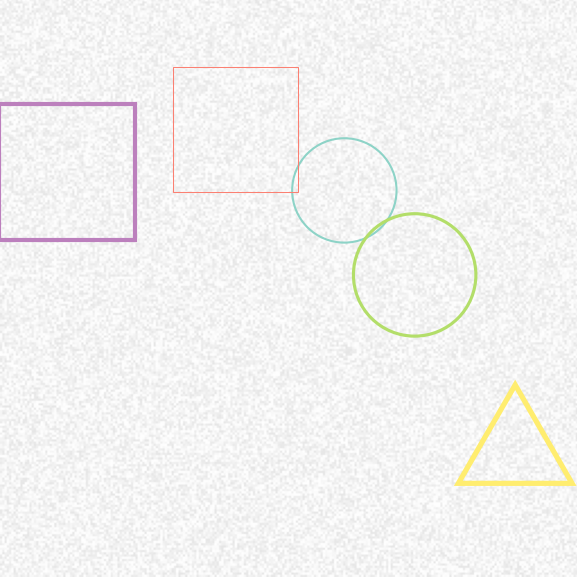[{"shape": "circle", "thickness": 1, "radius": 0.45, "center": [0.596, 0.669]}, {"shape": "square", "thickness": 0.5, "radius": 0.54, "center": [0.407, 0.775]}, {"shape": "circle", "thickness": 1.5, "radius": 0.53, "center": [0.718, 0.523]}, {"shape": "square", "thickness": 2, "radius": 0.59, "center": [0.117, 0.701]}, {"shape": "triangle", "thickness": 2.5, "radius": 0.57, "center": [0.892, 0.219]}]